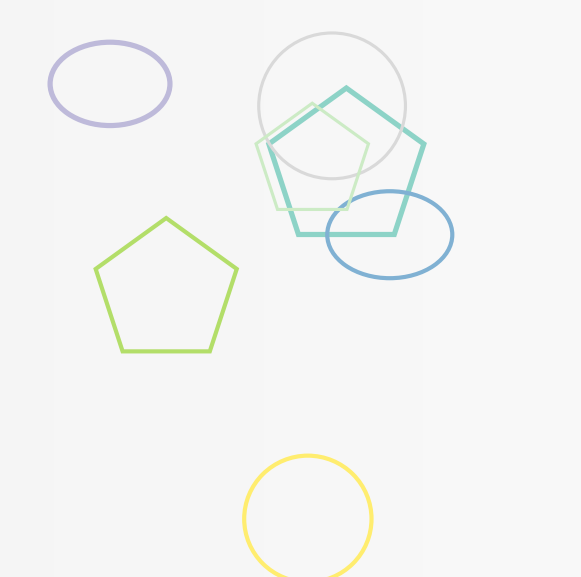[{"shape": "pentagon", "thickness": 2.5, "radius": 0.7, "center": [0.596, 0.707]}, {"shape": "oval", "thickness": 2.5, "radius": 0.52, "center": [0.189, 0.854]}, {"shape": "oval", "thickness": 2, "radius": 0.54, "center": [0.671, 0.593]}, {"shape": "pentagon", "thickness": 2, "radius": 0.64, "center": [0.286, 0.494]}, {"shape": "circle", "thickness": 1.5, "radius": 0.63, "center": [0.571, 0.816]}, {"shape": "pentagon", "thickness": 1.5, "radius": 0.51, "center": [0.537, 0.719]}, {"shape": "circle", "thickness": 2, "radius": 0.55, "center": [0.53, 0.101]}]